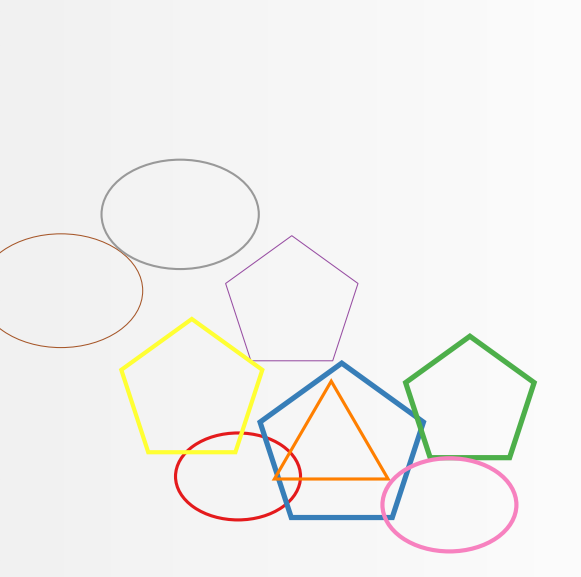[{"shape": "oval", "thickness": 1.5, "radius": 0.54, "center": [0.409, 0.174]}, {"shape": "pentagon", "thickness": 2.5, "radius": 0.74, "center": [0.588, 0.223]}, {"shape": "pentagon", "thickness": 2.5, "radius": 0.58, "center": [0.808, 0.301]}, {"shape": "pentagon", "thickness": 0.5, "radius": 0.6, "center": [0.502, 0.471]}, {"shape": "triangle", "thickness": 1.5, "radius": 0.56, "center": [0.57, 0.226]}, {"shape": "pentagon", "thickness": 2, "radius": 0.64, "center": [0.33, 0.319]}, {"shape": "oval", "thickness": 0.5, "radius": 0.7, "center": [0.105, 0.496]}, {"shape": "oval", "thickness": 2, "radius": 0.58, "center": [0.773, 0.125]}, {"shape": "oval", "thickness": 1, "radius": 0.68, "center": [0.31, 0.628]}]